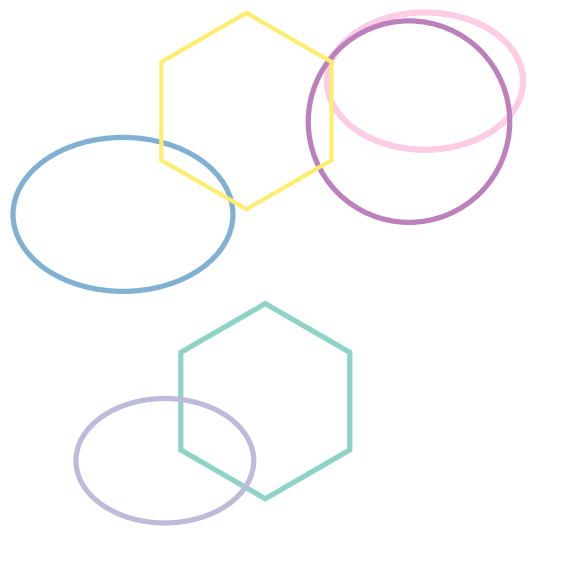[{"shape": "hexagon", "thickness": 2.5, "radius": 0.84, "center": [0.459, 0.304]}, {"shape": "oval", "thickness": 2.5, "radius": 0.77, "center": [0.285, 0.201]}, {"shape": "oval", "thickness": 2.5, "radius": 0.95, "center": [0.213, 0.628]}, {"shape": "oval", "thickness": 3, "radius": 0.85, "center": [0.736, 0.859]}, {"shape": "circle", "thickness": 2.5, "radius": 0.87, "center": [0.708, 0.789]}, {"shape": "hexagon", "thickness": 2, "radius": 0.85, "center": [0.427, 0.807]}]